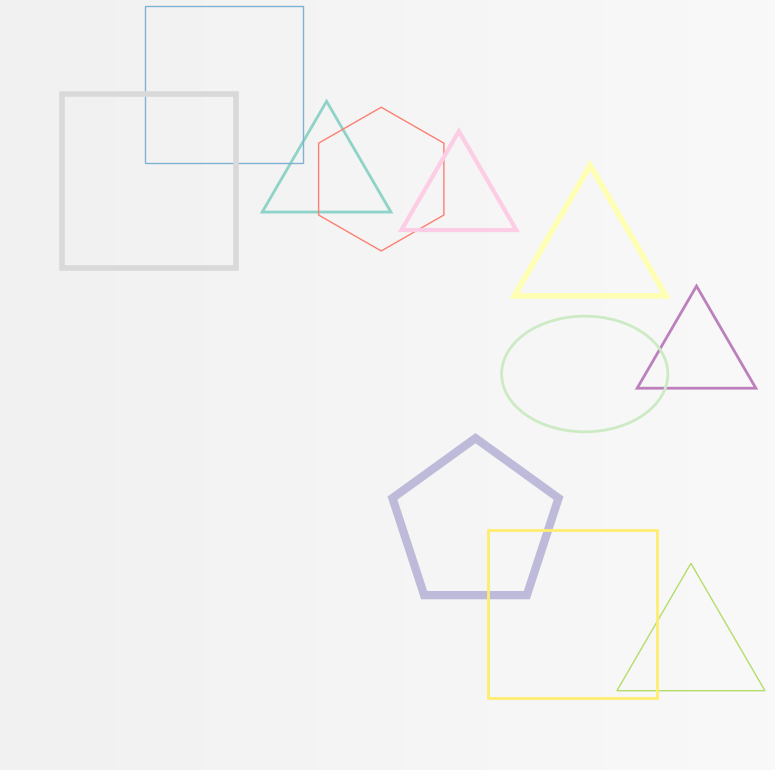[{"shape": "triangle", "thickness": 1, "radius": 0.48, "center": [0.421, 0.773]}, {"shape": "triangle", "thickness": 2, "radius": 0.57, "center": [0.761, 0.672]}, {"shape": "pentagon", "thickness": 3, "radius": 0.56, "center": [0.614, 0.318]}, {"shape": "hexagon", "thickness": 0.5, "radius": 0.47, "center": [0.492, 0.767]}, {"shape": "square", "thickness": 0.5, "radius": 0.51, "center": [0.289, 0.891]}, {"shape": "triangle", "thickness": 0.5, "radius": 0.55, "center": [0.892, 0.158]}, {"shape": "triangle", "thickness": 1.5, "radius": 0.43, "center": [0.592, 0.744]}, {"shape": "square", "thickness": 2, "radius": 0.56, "center": [0.192, 0.765]}, {"shape": "triangle", "thickness": 1, "radius": 0.44, "center": [0.899, 0.54]}, {"shape": "oval", "thickness": 1, "radius": 0.54, "center": [0.754, 0.514]}, {"shape": "square", "thickness": 1, "radius": 0.55, "center": [0.739, 0.203]}]